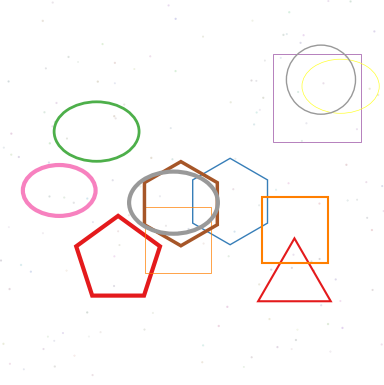[{"shape": "triangle", "thickness": 1.5, "radius": 0.54, "center": [0.765, 0.272]}, {"shape": "pentagon", "thickness": 3, "radius": 0.57, "center": [0.307, 0.325]}, {"shape": "hexagon", "thickness": 1, "radius": 0.56, "center": [0.598, 0.477]}, {"shape": "oval", "thickness": 2, "radius": 0.55, "center": [0.251, 0.658]}, {"shape": "square", "thickness": 0.5, "radius": 0.57, "center": [0.823, 0.746]}, {"shape": "square", "thickness": 0.5, "radius": 0.43, "center": [0.463, 0.376]}, {"shape": "square", "thickness": 1.5, "radius": 0.43, "center": [0.767, 0.403]}, {"shape": "oval", "thickness": 0.5, "radius": 0.5, "center": [0.885, 0.776]}, {"shape": "hexagon", "thickness": 2.5, "radius": 0.55, "center": [0.47, 0.471]}, {"shape": "oval", "thickness": 3, "radius": 0.47, "center": [0.154, 0.505]}, {"shape": "oval", "thickness": 3, "radius": 0.58, "center": [0.451, 0.474]}, {"shape": "circle", "thickness": 1, "radius": 0.45, "center": [0.834, 0.793]}]